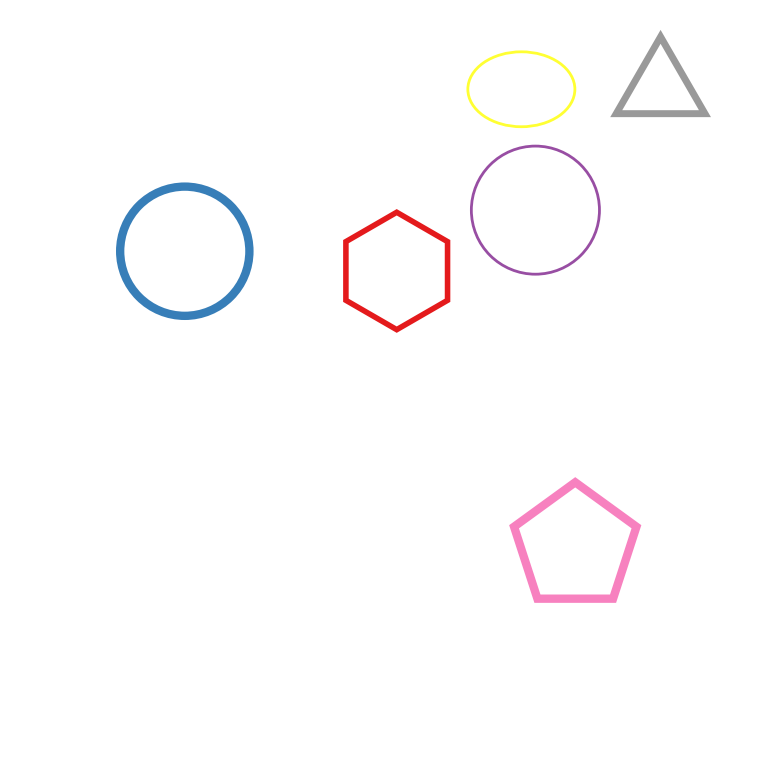[{"shape": "hexagon", "thickness": 2, "radius": 0.38, "center": [0.515, 0.648]}, {"shape": "circle", "thickness": 3, "radius": 0.42, "center": [0.24, 0.674]}, {"shape": "circle", "thickness": 1, "radius": 0.42, "center": [0.695, 0.727]}, {"shape": "oval", "thickness": 1, "radius": 0.35, "center": [0.677, 0.884]}, {"shape": "pentagon", "thickness": 3, "radius": 0.42, "center": [0.747, 0.29]}, {"shape": "triangle", "thickness": 2.5, "radius": 0.33, "center": [0.858, 0.886]}]